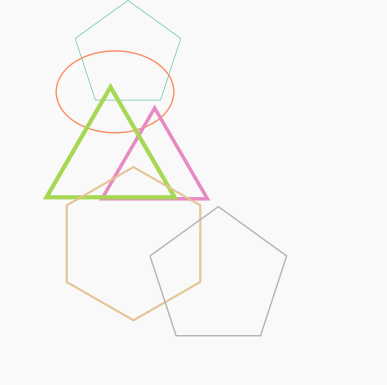[{"shape": "pentagon", "thickness": 0.5, "radius": 0.72, "center": [0.33, 0.856]}, {"shape": "oval", "thickness": 1, "radius": 0.76, "center": [0.297, 0.761]}, {"shape": "triangle", "thickness": 2.5, "radius": 0.79, "center": [0.399, 0.562]}, {"shape": "triangle", "thickness": 3, "radius": 0.95, "center": [0.285, 0.583]}, {"shape": "hexagon", "thickness": 1.5, "radius": 1.0, "center": [0.345, 0.367]}, {"shape": "pentagon", "thickness": 1, "radius": 0.93, "center": [0.563, 0.278]}]